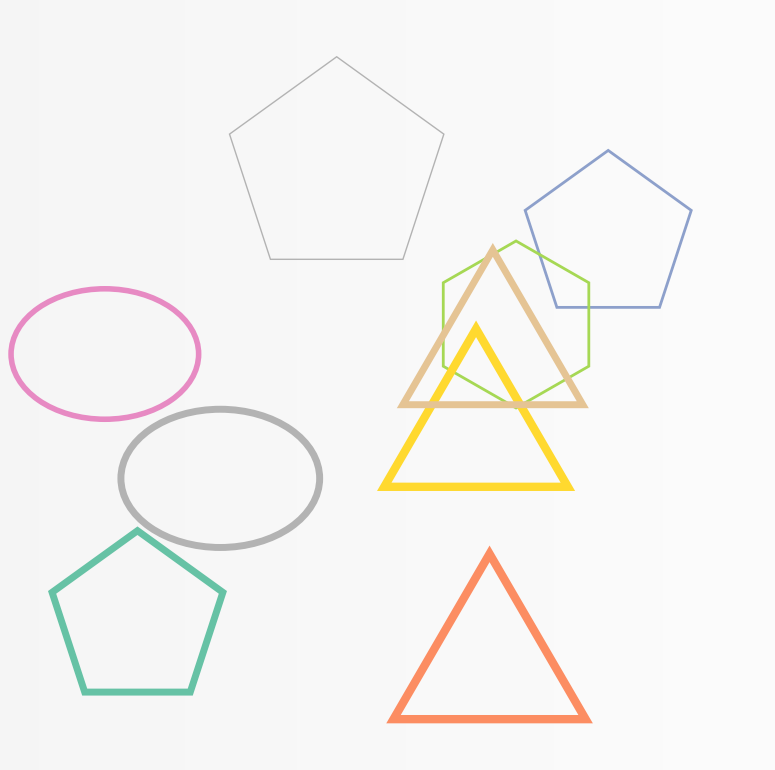[{"shape": "pentagon", "thickness": 2.5, "radius": 0.58, "center": [0.177, 0.195]}, {"shape": "triangle", "thickness": 3, "radius": 0.72, "center": [0.632, 0.138]}, {"shape": "pentagon", "thickness": 1, "radius": 0.56, "center": [0.785, 0.692]}, {"shape": "oval", "thickness": 2, "radius": 0.61, "center": [0.135, 0.54]}, {"shape": "hexagon", "thickness": 1, "radius": 0.54, "center": [0.666, 0.579]}, {"shape": "triangle", "thickness": 3, "radius": 0.68, "center": [0.614, 0.436]}, {"shape": "triangle", "thickness": 2.5, "radius": 0.67, "center": [0.636, 0.541]}, {"shape": "pentagon", "thickness": 0.5, "radius": 0.73, "center": [0.434, 0.781]}, {"shape": "oval", "thickness": 2.5, "radius": 0.64, "center": [0.284, 0.379]}]